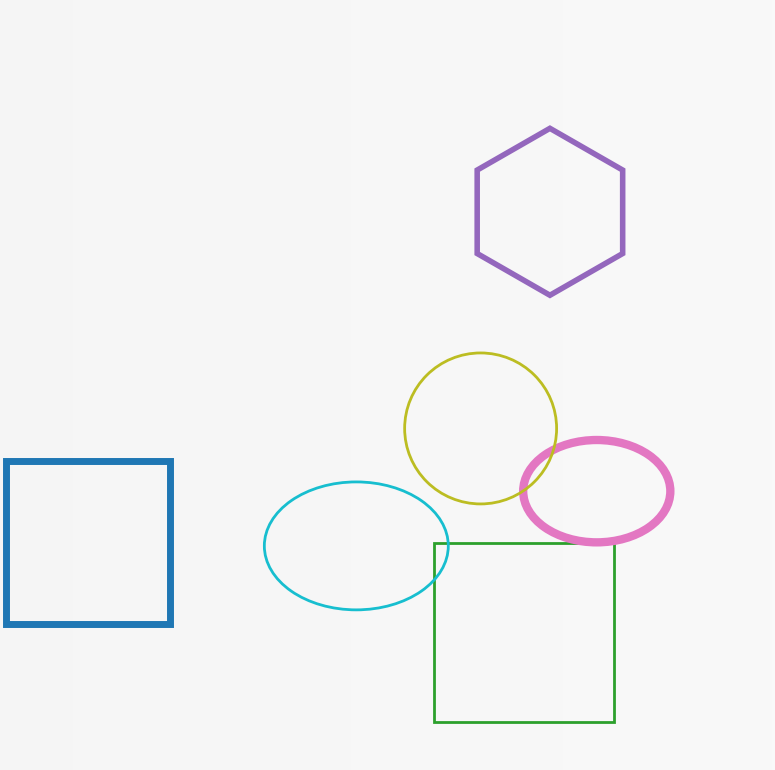[{"shape": "square", "thickness": 2.5, "radius": 0.53, "center": [0.113, 0.296]}, {"shape": "square", "thickness": 1, "radius": 0.58, "center": [0.677, 0.179]}, {"shape": "hexagon", "thickness": 2, "radius": 0.54, "center": [0.71, 0.725]}, {"shape": "oval", "thickness": 3, "radius": 0.47, "center": [0.77, 0.362]}, {"shape": "circle", "thickness": 1, "radius": 0.49, "center": [0.62, 0.444]}, {"shape": "oval", "thickness": 1, "radius": 0.59, "center": [0.46, 0.291]}]